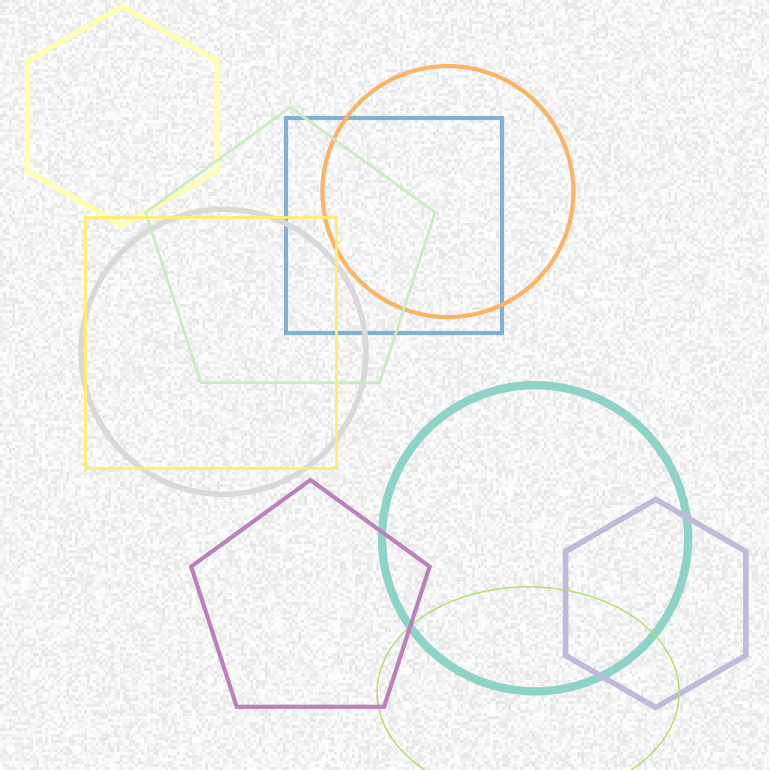[{"shape": "circle", "thickness": 3, "radius": 0.99, "center": [0.695, 0.301]}, {"shape": "hexagon", "thickness": 2, "radius": 0.71, "center": [0.159, 0.849]}, {"shape": "hexagon", "thickness": 2, "radius": 0.68, "center": [0.852, 0.216]}, {"shape": "square", "thickness": 1.5, "radius": 0.7, "center": [0.512, 0.707]}, {"shape": "circle", "thickness": 1.5, "radius": 0.82, "center": [0.582, 0.751]}, {"shape": "oval", "thickness": 0.5, "radius": 0.98, "center": [0.686, 0.101]}, {"shape": "circle", "thickness": 2, "radius": 0.93, "center": [0.29, 0.543]}, {"shape": "pentagon", "thickness": 1.5, "radius": 0.81, "center": [0.403, 0.214]}, {"shape": "pentagon", "thickness": 1, "radius": 0.99, "center": [0.377, 0.663]}, {"shape": "square", "thickness": 1, "radius": 0.81, "center": [0.273, 0.555]}]